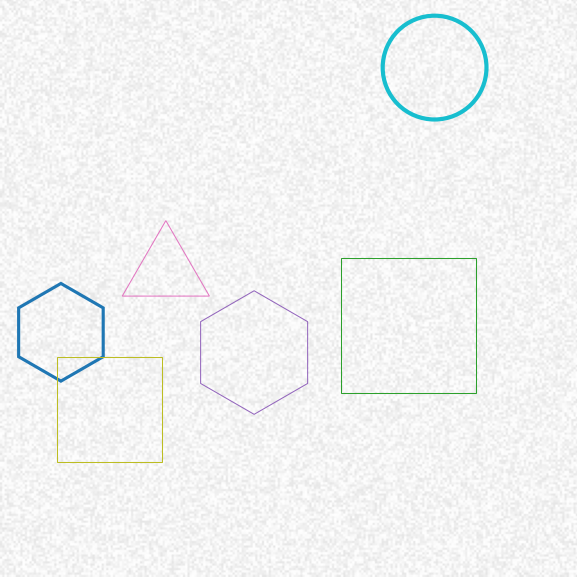[{"shape": "hexagon", "thickness": 1.5, "radius": 0.42, "center": [0.105, 0.424]}, {"shape": "square", "thickness": 0.5, "radius": 0.59, "center": [0.708, 0.435]}, {"shape": "hexagon", "thickness": 0.5, "radius": 0.53, "center": [0.44, 0.389]}, {"shape": "triangle", "thickness": 0.5, "radius": 0.44, "center": [0.287, 0.53]}, {"shape": "square", "thickness": 0.5, "radius": 0.45, "center": [0.189, 0.29]}, {"shape": "circle", "thickness": 2, "radius": 0.45, "center": [0.753, 0.882]}]